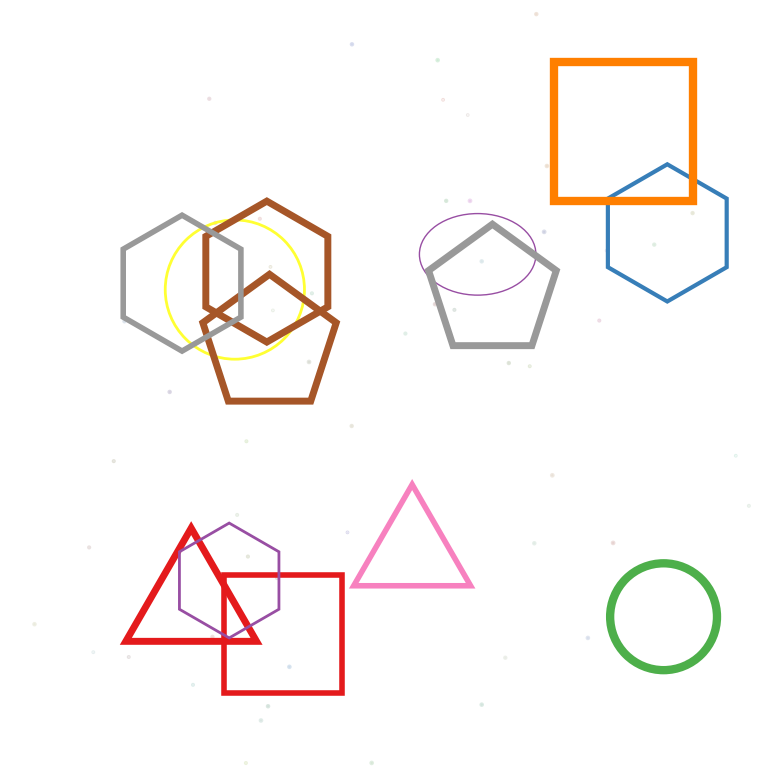[{"shape": "square", "thickness": 2, "radius": 0.38, "center": [0.368, 0.177]}, {"shape": "triangle", "thickness": 2.5, "radius": 0.49, "center": [0.248, 0.216]}, {"shape": "hexagon", "thickness": 1.5, "radius": 0.45, "center": [0.867, 0.698]}, {"shape": "circle", "thickness": 3, "radius": 0.35, "center": [0.862, 0.199]}, {"shape": "oval", "thickness": 0.5, "radius": 0.38, "center": [0.62, 0.67]}, {"shape": "hexagon", "thickness": 1, "radius": 0.37, "center": [0.298, 0.246]}, {"shape": "square", "thickness": 3, "radius": 0.45, "center": [0.809, 0.829]}, {"shape": "circle", "thickness": 1, "radius": 0.45, "center": [0.305, 0.624]}, {"shape": "pentagon", "thickness": 2.5, "radius": 0.46, "center": [0.35, 0.553]}, {"shape": "hexagon", "thickness": 2.5, "radius": 0.46, "center": [0.347, 0.647]}, {"shape": "triangle", "thickness": 2, "radius": 0.44, "center": [0.535, 0.283]}, {"shape": "hexagon", "thickness": 2, "radius": 0.44, "center": [0.236, 0.632]}, {"shape": "pentagon", "thickness": 2.5, "radius": 0.44, "center": [0.64, 0.622]}]